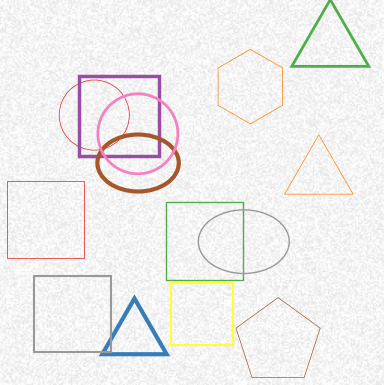[{"shape": "circle", "thickness": 0.5, "radius": 0.46, "center": [0.245, 0.701]}, {"shape": "square", "thickness": 0.5, "radius": 0.5, "center": [0.118, 0.429]}, {"shape": "triangle", "thickness": 3, "radius": 0.48, "center": [0.349, 0.128]}, {"shape": "square", "thickness": 1, "radius": 0.51, "center": [0.531, 0.374]}, {"shape": "triangle", "thickness": 2, "radius": 0.58, "center": [0.858, 0.885]}, {"shape": "square", "thickness": 2.5, "radius": 0.52, "center": [0.309, 0.698]}, {"shape": "hexagon", "thickness": 0.5, "radius": 0.48, "center": [0.65, 0.775]}, {"shape": "triangle", "thickness": 0.5, "radius": 0.51, "center": [0.828, 0.547]}, {"shape": "square", "thickness": 1.5, "radius": 0.4, "center": [0.525, 0.183]}, {"shape": "pentagon", "thickness": 0.5, "radius": 0.57, "center": [0.722, 0.112]}, {"shape": "oval", "thickness": 3, "radius": 0.53, "center": [0.359, 0.577]}, {"shape": "circle", "thickness": 2, "radius": 0.52, "center": [0.358, 0.652]}, {"shape": "square", "thickness": 1.5, "radius": 0.5, "center": [0.188, 0.185]}, {"shape": "oval", "thickness": 1, "radius": 0.59, "center": [0.633, 0.372]}]